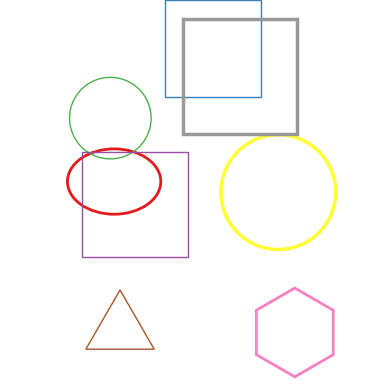[{"shape": "oval", "thickness": 2, "radius": 0.61, "center": [0.296, 0.528]}, {"shape": "square", "thickness": 1, "radius": 0.63, "center": [0.553, 0.873]}, {"shape": "circle", "thickness": 1, "radius": 0.53, "center": [0.287, 0.693]}, {"shape": "square", "thickness": 1, "radius": 0.68, "center": [0.351, 0.469]}, {"shape": "circle", "thickness": 2.5, "radius": 0.75, "center": [0.723, 0.501]}, {"shape": "triangle", "thickness": 1, "radius": 0.51, "center": [0.312, 0.144]}, {"shape": "hexagon", "thickness": 2, "radius": 0.58, "center": [0.766, 0.137]}, {"shape": "square", "thickness": 2.5, "radius": 0.74, "center": [0.623, 0.802]}]